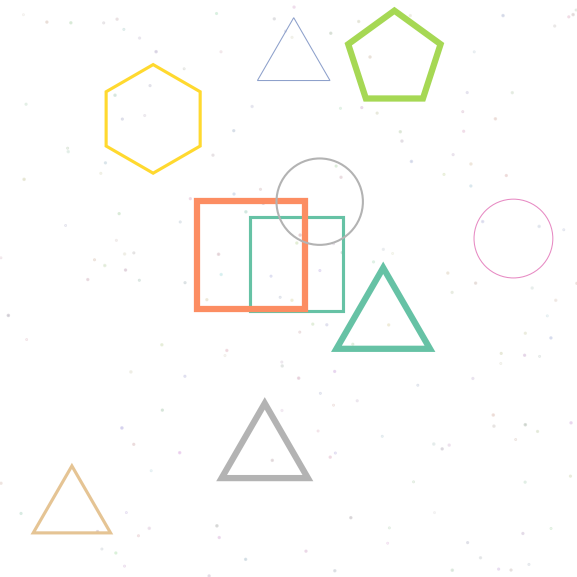[{"shape": "square", "thickness": 1.5, "radius": 0.4, "center": [0.514, 0.542]}, {"shape": "triangle", "thickness": 3, "radius": 0.47, "center": [0.664, 0.442]}, {"shape": "square", "thickness": 3, "radius": 0.47, "center": [0.435, 0.558]}, {"shape": "triangle", "thickness": 0.5, "radius": 0.36, "center": [0.509, 0.896]}, {"shape": "circle", "thickness": 0.5, "radius": 0.34, "center": [0.889, 0.586]}, {"shape": "pentagon", "thickness": 3, "radius": 0.42, "center": [0.683, 0.897]}, {"shape": "hexagon", "thickness": 1.5, "radius": 0.47, "center": [0.265, 0.793]}, {"shape": "triangle", "thickness": 1.5, "radius": 0.39, "center": [0.124, 0.115]}, {"shape": "circle", "thickness": 1, "radius": 0.37, "center": [0.554, 0.65]}, {"shape": "triangle", "thickness": 3, "radius": 0.43, "center": [0.458, 0.214]}]